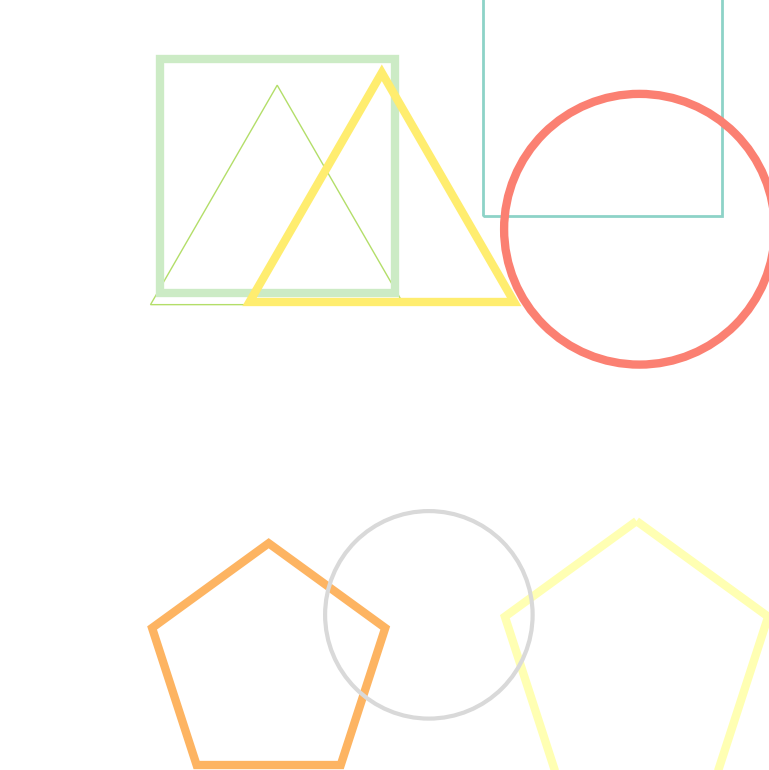[{"shape": "square", "thickness": 1, "radius": 0.78, "center": [0.782, 0.875]}, {"shape": "pentagon", "thickness": 3, "radius": 0.9, "center": [0.827, 0.144]}, {"shape": "circle", "thickness": 3, "radius": 0.88, "center": [0.83, 0.702]}, {"shape": "pentagon", "thickness": 3, "radius": 0.8, "center": [0.349, 0.135]}, {"shape": "triangle", "thickness": 0.5, "radius": 0.95, "center": [0.36, 0.699]}, {"shape": "circle", "thickness": 1.5, "radius": 0.67, "center": [0.557, 0.202]}, {"shape": "square", "thickness": 3, "radius": 0.76, "center": [0.36, 0.771]}, {"shape": "triangle", "thickness": 3, "radius": 0.99, "center": [0.496, 0.707]}]